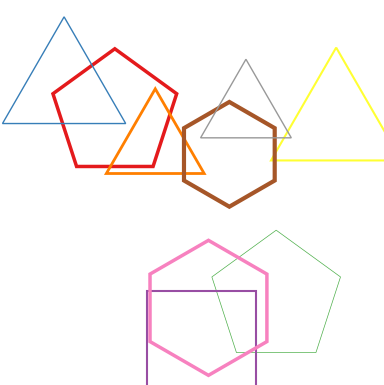[{"shape": "pentagon", "thickness": 2.5, "radius": 0.84, "center": [0.298, 0.704]}, {"shape": "triangle", "thickness": 1, "radius": 0.92, "center": [0.166, 0.771]}, {"shape": "pentagon", "thickness": 0.5, "radius": 0.88, "center": [0.717, 0.226]}, {"shape": "square", "thickness": 1.5, "radius": 0.71, "center": [0.522, 0.101]}, {"shape": "triangle", "thickness": 2, "radius": 0.73, "center": [0.403, 0.623]}, {"shape": "triangle", "thickness": 1.5, "radius": 0.98, "center": [0.873, 0.681]}, {"shape": "hexagon", "thickness": 3, "radius": 0.68, "center": [0.596, 0.599]}, {"shape": "hexagon", "thickness": 2.5, "radius": 0.88, "center": [0.541, 0.2]}, {"shape": "triangle", "thickness": 1, "radius": 0.68, "center": [0.639, 0.71]}]